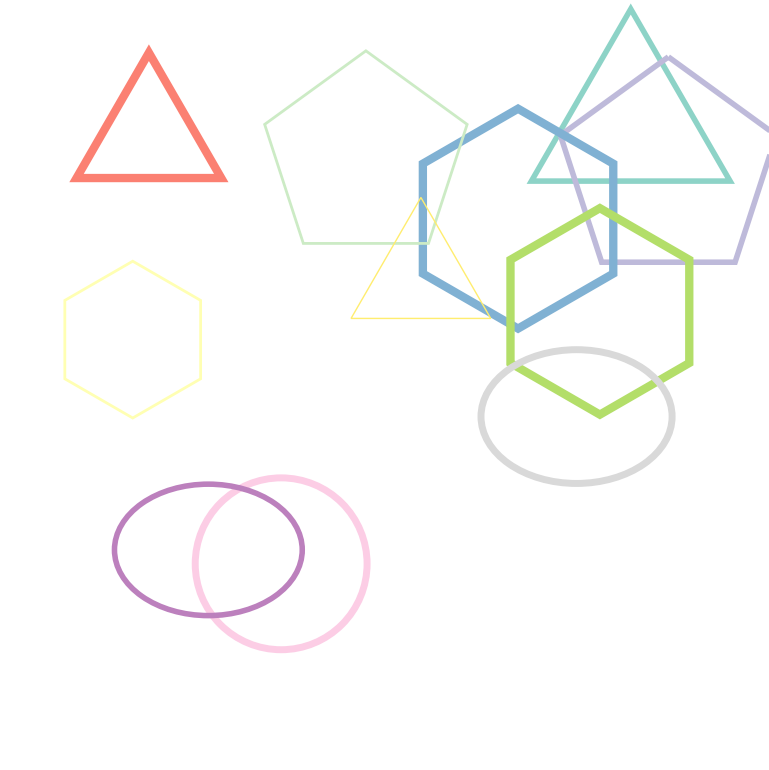[{"shape": "triangle", "thickness": 2, "radius": 0.74, "center": [0.819, 0.839]}, {"shape": "hexagon", "thickness": 1, "radius": 0.51, "center": [0.172, 0.559]}, {"shape": "pentagon", "thickness": 2, "radius": 0.74, "center": [0.868, 0.779]}, {"shape": "triangle", "thickness": 3, "radius": 0.54, "center": [0.193, 0.823]}, {"shape": "hexagon", "thickness": 3, "radius": 0.71, "center": [0.673, 0.716]}, {"shape": "hexagon", "thickness": 3, "radius": 0.67, "center": [0.779, 0.596]}, {"shape": "circle", "thickness": 2.5, "radius": 0.56, "center": [0.365, 0.268]}, {"shape": "oval", "thickness": 2.5, "radius": 0.62, "center": [0.749, 0.459]}, {"shape": "oval", "thickness": 2, "radius": 0.61, "center": [0.271, 0.286]}, {"shape": "pentagon", "thickness": 1, "radius": 0.69, "center": [0.475, 0.796]}, {"shape": "triangle", "thickness": 0.5, "radius": 0.52, "center": [0.547, 0.639]}]